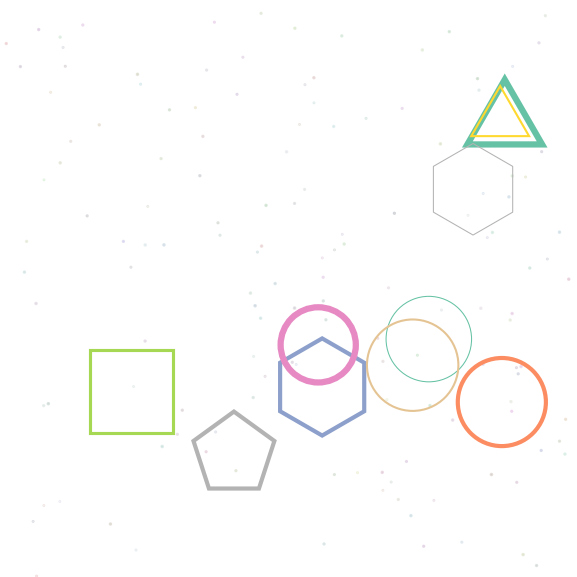[{"shape": "triangle", "thickness": 3, "radius": 0.37, "center": [0.874, 0.786]}, {"shape": "circle", "thickness": 0.5, "radius": 0.37, "center": [0.743, 0.412]}, {"shape": "circle", "thickness": 2, "radius": 0.38, "center": [0.869, 0.303]}, {"shape": "hexagon", "thickness": 2, "radius": 0.42, "center": [0.558, 0.329]}, {"shape": "circle", "thickness": 3, "radius": 0.33, "center": [0.551, 0.402]}, {"shape": "square", "thickness": 1.5, "radius": 0.36, "center": [0.228, 0.322]}, {"shape": "triangle", "thickness": 1, "radius": 0.29, "center": [0.866, 0.792]}, {"shape": "circle", "thickness": 1, "radius": 0.4, "center": [0.715, 0.367]}, {"shape": "hexagon", "thickness": 0.5, "radius": 0.4, "center": [0.819, 0.671]}, {"shape": "pentagon", "thickness": 2, "radius": 0.37, "center": [0.405, 0.213]}]